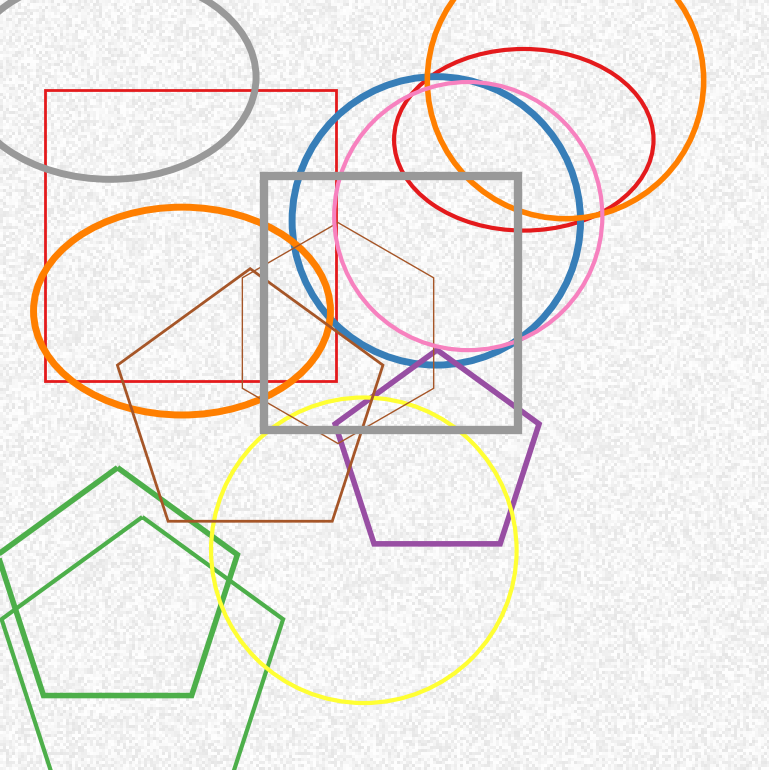[{"shape": "oval", "thickness": 1.5, "radius": 0.84, "center": [0.68, 0.818]}, {"shape": "square", "thickness": 1, "radius": 0.94, "center": [0.248, 0.694]}, {"shape": "circle", "thickness": 2.5, "radius": 0.94, "center": [0.567, 0.713]}, {"shape": "pentagon", "thickness": 2, "radius": 0.82, "center": [0.153, 0.229]}, {"shape": "pentagon", "thickness": 1.5, "radius": 0.96, "center": [0.185, 0.136]}, {"shape": "pentagon", "thickness": 2, "radius": 0.7, "center": [0.568, 0.406]}, {"shape": "circle", "thickness": 2, "radius": 0.9, "center": [0.734, 0.895]}, {"shape": "oval", "thickness": 2.5, "radius": 0.96, "center": [0.236, 0.596]}, {"shape": "circle", "thickness": 1.5, "radius": 0.99, "center": [0.472, 0.285]}, {"shape": "pentagon", "thickness": 1, "radius": 0.91, "center": [0.325, 0.47]}, {"shape": "hexagon", "thickness": 0.5, "radius": 0.72, "center": [0.439, 0.567]}, {"shape": "circle", "thickness": 1.5, "radius": 0.87, "center": [0.608, 0.719]}, {"shape": "square", "thickness": 3, "radius": 0.82, "center": [0.508, 0.607]}, {"shape": "oval", "thickness": 2.5, "radius": 0.95, "center": [0.143, 0.9]}]